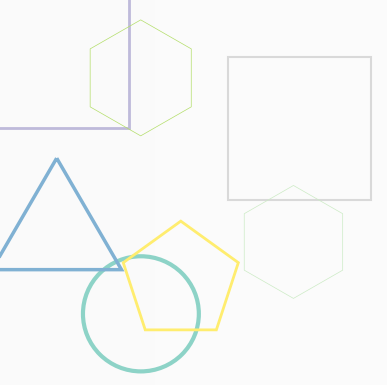[{"shape": "circle", "thickness": 3, "radius": 0.75, "center": [0.364, 0.185]}, {"shape": "square", "thickness": 2, "radius": 0.9, "center": [0.153, 0.847]}, {"shape": "triangle", "thickness": 2.5, "radius": 0.97, "center": [0.146, 0.396]}, {"shape": "hexagon", "thickness": 0.5, "radius": 0.75, "center": [0.363, 0.798]}, {"shape": "square", "thickness": 1.5, "radius": 0.93, "center": [0.773, 0.667]}, {"shape": "hexagon", "thickness": 0.5, "radius": 0.73, "center": [0.757, 0.372]}, {"shape": "pentagon", "thickness": 2, "radius": 0.78, "center": [0.467, 0.27]}]